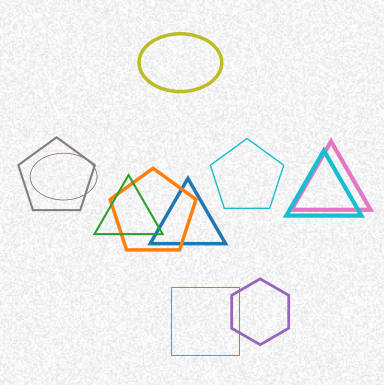[{"shape": "triangle", "thickness": 2.5, "radius": 0.56, "center": [0.488, 0.424]}, {"shape": "pentagon", "thickness": 2.5, "radius": 0.59, "center": [0.398, 0.446]}, {"shape": "triangle", "thickness": 1.5, "radius": 0.51, "center": [0.334, 0.443]}, {"shape": "square", "thickness": 0.5, "radius": 0.44, "center": [0.532, 0.167]}, {"shape": "hexagon", "thickness": 2, "radius": 0.43, "center": [0.676, 0.19]}, {"shape": "oval", "thickness": 0.5, "radius": 0.43, "center": [0.165, 0.541]}, {"shape": "triangle", "thickness": 3, "radius": 0.59, "center": [0.86, 0.514]}, {"shape": "pentagon", "thickness": 1.5, "radius": 0.52, "center": [0.147, 0.539]}, {"shape": "oval", "thickness": 2.5, "radius": 0.54, "center": [0.469, 0.837]}, {"shape": "triangle", "thickness": 3, "radius": 0.56, "center": [0.841, 0.496]}, {"shape": "pentagon", "thickness": 1, "radius": 0.5, "center": [0.642, 0.54]}]